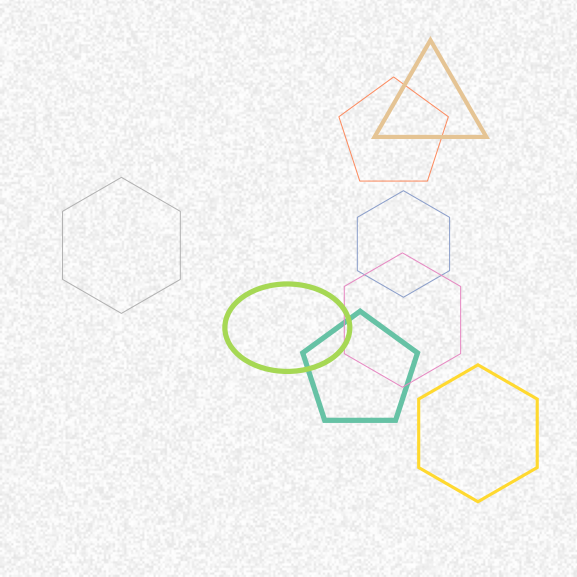[{"shape": "pentagon", "thickness": 2.5, "radius": 0.52, "center": [0.624, 0.356]}, {"shape": "pentagon", "thickness": 0.5, "radius": 0.5, "center": [0.682, 0.766]}, {"shape": "hexagon", "thickness": 0.5, "radius": 0.46, "center": [0.699, 0.577]}, {"shape": "hexagon", "thickness": 0.5, "radius": 0.58, "center": [0.697, 0.445]}, {"shape": "oval", "thickness": 2.5, "radius": 0.54, "center": [0.498, 0.432]}, {"shape": "hexagon", "thickness": 1.5, "radius": 0.59, "center": [0.828, 0.249]}, {"shape": "triangle", "thickness": 2, "radius": 0.56, "center": [0.745, 0.818]}, {"shape": "hexagon", "thickness": 0.5, "radius": 0.59, "center": [0.21, 0.574]}]